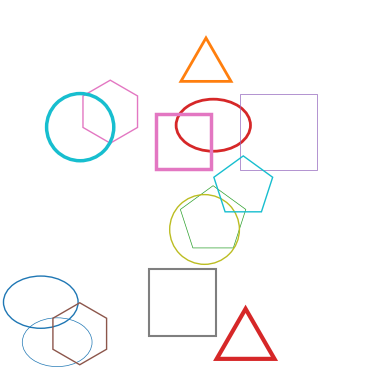[{"shape": "oval", "thickness": 1, "radius": 0.48, "center": [0.106, 0.215]}, {"shape": "oval", "thickness": 0.5, "radius": 0.45, "center": [0.149, 0.111]}, {"shape": "triangle", "thickness": 2, "radius": 0.38, "center": [0.535, 0.826]}, {"shape": "pentagon", "thickness": 0.5, "radius": 0.45, "center": [0.553, 0.428]}, {"shape": "oval", "thickness": 2, "radius": 0.48, "center": [0.554, 0.675]}, {"shape": "triangle", "thickness": 3, "radius": 0.43, "center": [0.638, 0.111]}, {"shape": "square", "thickness": 0.5, "radius": 0.5, "center": [0.724, 0.657]}, {"shape": "hexagon", "thickness": 1, "radius": 0.4, "center": [0.207, 0.133]}, {"shape": "square", "thickness": 2.5, "radius": 0.36, "center": [0.476, 0.632]}, {"shape": "hexagon", "thickness": 1, "radius": 0.41, "center": [0.286, 0.71]}, {"shape": "square", "thickness": 1.5, "radius": 0.43, "center": [0.474, 0.214]}, {"shape": "circle", "thickness": 1, "radius": 0.45, "center": [0.531, 0.404]}, {"shape": "circle", "thickness": 2.5, "radius": 0.44, "center": [0.208, 0.67]}, {"shape": "pentagon", "thickness": 1, "radius": 0.4, "center": [0.632, 0.515]}]